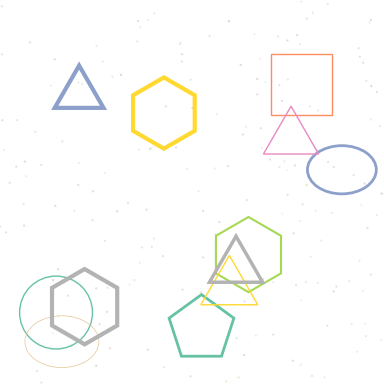[{"shape": "pentagon", "thickness": 2, "radius": 0.44, "center": [0.523, 0.146]}, {"shape": "circle", "thickness": 1, "radius": 0.47, "center": [0.146, 0.188]}, {"shape": "square", "thickness": 1, "radius": 0.4, "center": [0.782, 0.781]}, {"shape": "triangle", "thickness": 3, "radius": 0.37, "center": [0.205, 0.756]}, {"shape": "oval", "thickness": 2, "radius": 0.45, "center": [0.888, 0.559]}, {"shape": "triangle", "thickness": 1, "radius": 0.41, "center": [0.756, 0.641]}, {"shape": "hexagon", "thickness": 1.5, "radius": 0.49, "center": [0.645, 0.339]}, {"shape": "triangle", "thickness": 1, "radius": 0.43, "center": [0.596, 0.251]}, {"shape": "hexagon", "thickness": 3, "radius": 0.46, "center": [0.426, 0.706]}, {"shape": "oval", "thickness": 0.5, "radius": 0.48, "center": [0.161, 0.113]}, {"shape": "hexagon", "thickness": 3, "radius": 0.49, "center": [0.22, 0.203]}, {"shape": "triangle", "thickness": 2.5, "radius": 0.4, "center": [0.613, 0.307]}]